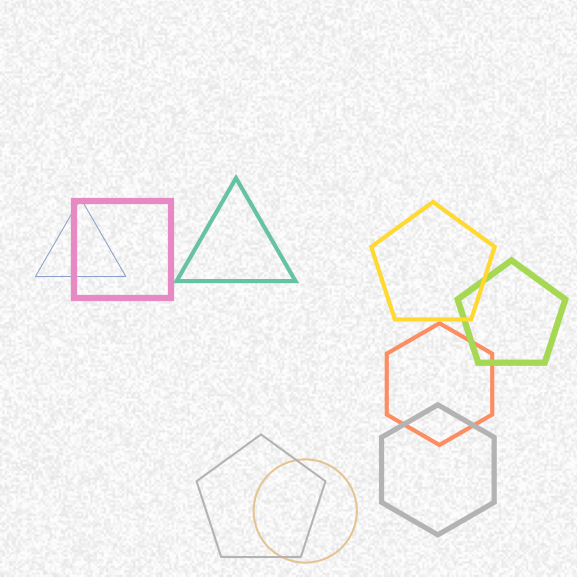[{"shape": "triangle", "thickness": 2, "radius": 0.59, "center": [0.409, 0.572]}, {"shape": "hexagon", "thickness": 2, "radius": 0.53, "center": [0.761, 0.334]}, {"shape": "triangle", "thickness": 0.5, "radius": 0.45, "center": [0.14, 0.566]}, {"shape": "square", "thickness": 3, "radius": 0.42, "center": [0.212, 0.566]}, {"shape": "pentagon", "thickness": 3, "radius": 0.49, "center": [0.886, 0.45]}, {"shape": "pentagon", "thickness": 2, "radius": 0.56, "center": [0.75, 0.537]}, {"shape": "circle", "thickness": 1, "radius": 0.45, "center": [0.529, 0.114]}, {"shape": "pentagon", "thickness": 1, "radius": 0.59, "center": [0.452, 0.13]}, {"shape": "hexagon", "thickness": 2.5, "radius": 0.56, "center": [0.758, 0.186]}]